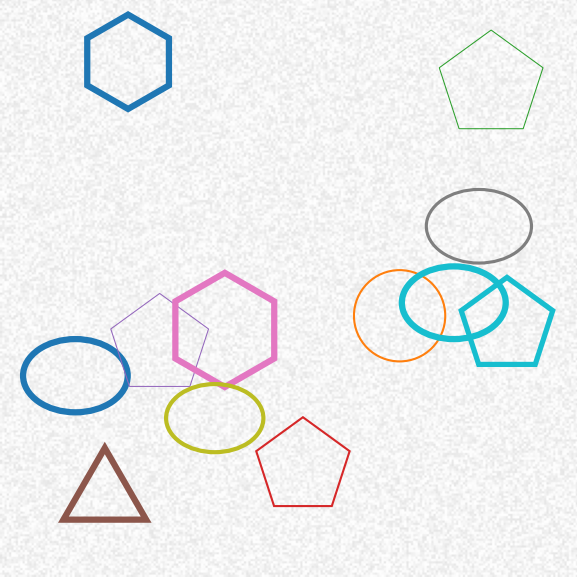[{"shape": "hexagon", "thickness": 3, "radius": 0.41, "center": [0.222, 0.892]}, {"shape": "oval", "thickness": 3, "radius": 0.45, "center": [0.131, 0.349]}, {"shape": "circle", "thickness": 1, "radius": 0.4, "center": [0.692, 0.452]}, {"shape": "pentagon", "thickness": 0.5, "radius": 0.47, "center": [0.85, 0.853]}, {"shape": "pentagon", "thickness": 1, "radius": 0.43, "center": [0.525, 0.192]}, {"shape": "pentagon", "thickness": 0.5, "radius": 0.45, "center": [0.276, 0.402]}, {"shape": "triangle", "thickness": 3, "radius": 0.41, "center": [0.181, 0.141]}, {"shape": "hexagon", "thickness": 3, "radius": 0.49, "center": [0.389, 0.428]}, {"shape": "oval", "thickness": 1.5, "radius": 0.46, "center": [0.829, 0.607]}, {"shape": "oval", "thickness": 2, "radius": 0.42, "center": [0.372, 0.275]}, {"shape": "pentagon", "thickness": 2.5, "radius": 0.42, "center": [0.878, 0.436]}, {"shape": "oval", "thickness": 3, "radius": 0.45, "center": [0.786, 0.475]}]